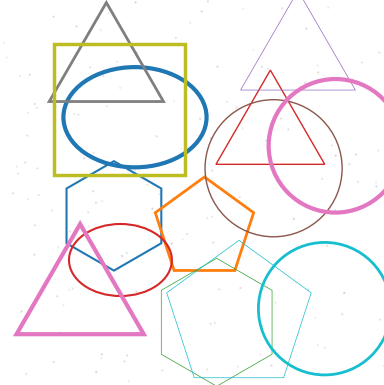[{"shape": "oval", "thickness": 3, "radius": 0.93, "center": [0.351, 0.696]}, {"shape": "hexagon", "thickness": 1.5, "radius": 0.71, "center": [0.296, 0.439]}, {"shape": "pentagon", "thickness": 2, "radius": 0.67, "center": [0.531, 0.406]}, {"shape": "hexagon", "thickness": 0.5, "radius": 0.83, "center": [0.563, 0.163]}, {"shape": "triangle", "thickness": 1, "radius": 0.82, "center": [0.702, 0.655]}, {"shape": "oval", "thickness": 1.5, "radius": 0.67, "center": [0.313, 0.325]}, {"shape": "triangle", "thickness": 0.5, "radius": 0.86, "center": [0.774, 0.852]}, {"shape": "circle", "thickness": 1, "radius": 0.89, "center": [0.711, 0.563]}, {"shape": "triangle", "thickness": 3, "radius": 0.95, "center": [0.208, 0.227]}, {"shape": "circle", "thickness": 3, "radius": 0.87, "center": [0.871, 0.621]}, {"shape": "triangle", "thickness": 2, "radius": 0.86, "center": [0.276, 0.822]}, {"shape": "square", "thickness": 2.5, "radius": 0.85, "center": [0.31, 0.715]}, {"shape": "pentagon", "thickness": 0.5, "radius": 0.99, "center": [0.621, 0.178]}, {"shape": "circle", "thickness": 2, "radius": 0.86, "center": [0.843, 0.198]}]